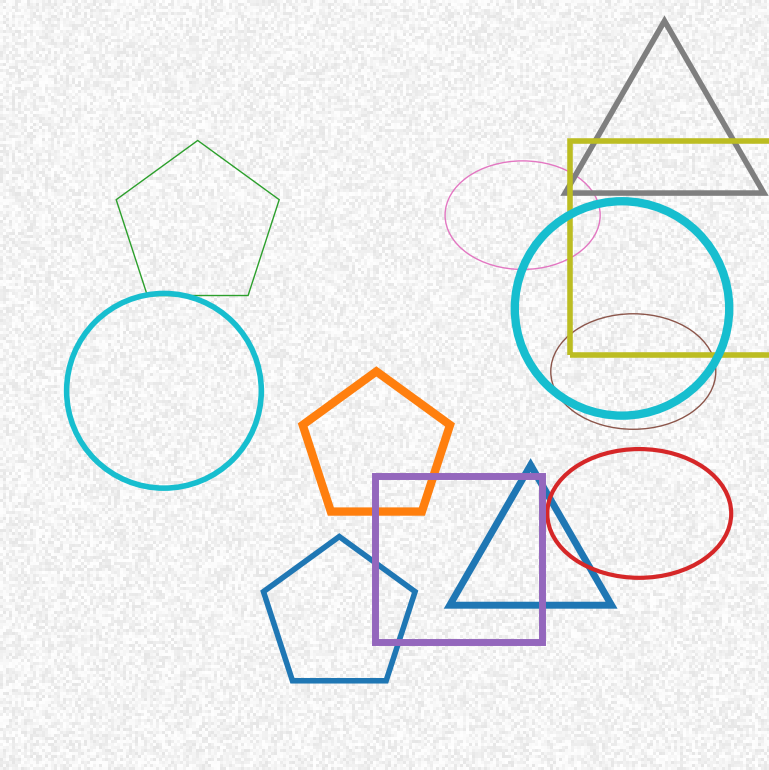[{"shape": "triangle", "thickness": 2.5, "radius": 0.61, "center": [0.689, 0.275]}, {"shape": "pentagon", "thickness": 2, "radius": 0.52, "center": [0.441, 0.2]}, {"shape": "pentagon", "thickness": 3, "radius": 0.5, "center": [0.489, 0.417]}, {"shape": "pentagon", "thickness": 0.5, "radius": 0.56, "center": [0.257, 0.706]}, {"shape": "oval", "thickness": 1.5, "radius": 0.6, "center": [0.83, 0.333]}, {"shape": "square", "thickness": 2.5, "radius": 0.54, "center": [0.596, 0.274]}, {"shape": "oval", "thickness": 0.5, "radius": 0.54, "center": [0.822, 0.517]}, {"shape": "oval", "thickness": 0.5, "radius": 0.5, "center": [0.679, 0.721]}, {"shape": "triangle", "thickness": 2, "radius": 0.75, "center": [0.863, 0.824]}, {"shape": "square", "thickness": 2, "radius": 0.69, "center": [0.88, 0.678]}, {"shape": "circle", "thickness": 2, "radius": 0.63, "center": [0.213, 0.492]}, {"shape": "circle", "thickness": 3, "radius": 0.7, "center": [0.808, 0.599]}]